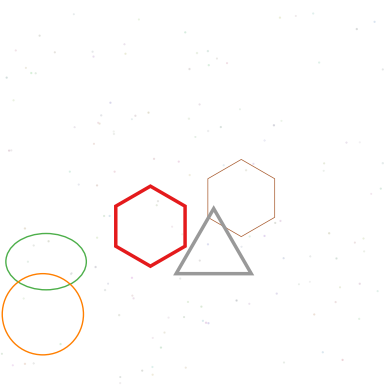[{"shape": "hexagon", "thickness": 2.5, "radius": 0.52, "center": [0.391, 0.412]}, {"shape": "oval", "thickness": 1, "radius": 0.52, "center": [0.12, 0.32]}, {"shape": "circle", "thickness": 1, "radius": 0.53, "center": [0.111, 0.184]}, {"shape": "hexagon", "thickness": 0.5, "radius": 0.5, "center": [0.627, 0.486]}, {"shape": "triangle", "thickness": 2.5, "radius": 0.56, "center": [0.555, 0.346]}]